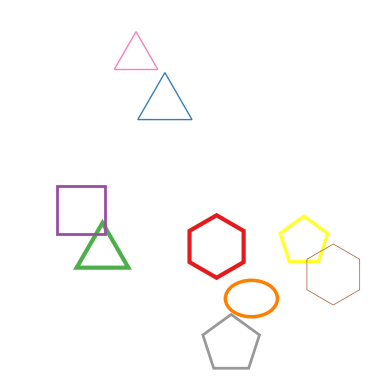[{"shape": "hexagon", "thickness": 3, "radius": 0.41, "center": [0.563, 0.36]}, {"shape": "triangle", "thickness": 1, "radius": 0.41, "center": [0.428, 0.73]}, {"shape": "triangle", "thickness": 3, "radius": 0.39, "center": [0.266, 0.344]}, {"shape": "square", "thickness": 2, "radius": 0.31, "center": [0.211, 0.454]}, {"shape": "oval", "thickness": 2.5, "radius": 0.34, "center": [0.653, 0.225]}, {"shape": "pentagon", "thickness": 2.5, "radius": 0.32, "center": [0.789, 0.374]}, {"shape": "hexagon", "thickness": 0.5, "radius": 0.4, "center": [0.866, 0.287]}, {"shape": "triangle", "thickness": 1, "radius": 0.33, "center": [0.353, 0.852]}, {"shape": "pentagon", "thickness": 2, "radius": 0.39, "center": [0.6, 0.106]}]